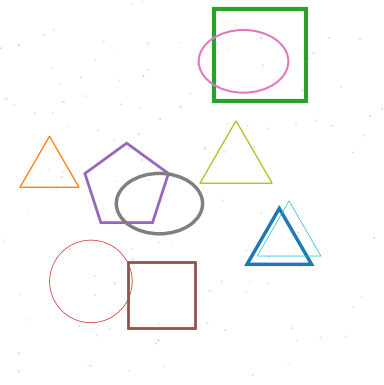[{"shape": "triangle", "thickness": 2.5, "radius": 0.48, "center": [0.725, 0.362]}, {"shape": "triangle", "thickness": 1, "radius": 0.44, "center": [0.129, 0.558]}, {"shape": "square", "thickness": 3, "radius": 0.6, "center": [0.676, 0.856]}, {"shape": "circle", "thickness": 0.5, "radius": 0.54, "center": [0.236, 0.269]}, {"shape": "pentagon", "thickness": 2, "radius": 0.57, "center": [0.329, 0.514]}, {"shape": "square", "thickness": 2, "radius": 0.43, "center": [0.419, 0.234]}, {"shape": "oval", "thickness": 1.5, "radius": 0.58, "center": [0.633, 0.841]}, {"shape": "oval", "thickness": 2.5, "radius": 0.56, "center": [0.414, 0.471]}, {"shape": "triangle", "thickness": 1, "radius": 0.54, "center": [0.613, 0.578]}, {"shape": "triangle", "thickness": 0.5, "radius": 0.48, "center": [0.751, 0.383]}]